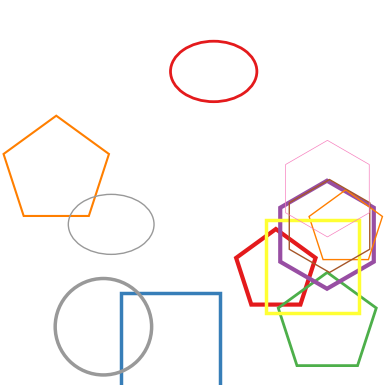[{"shape": "oval", "thickness": 2, "radius": 0.56, "center": [0.555, 0.814]}, {"shape": "pentagon", "thickness": 3, "radius": 0.54, "center": [0.716, 0.297]}, {"shape": "square", "thickness": 2.5, "radius": 0.64, "center": [0.443, 0.112]}, {"shape": "pentagon", "thickness": 2, "radius": 0.67, "center": [0.85, 0.159]}, {"shape": "hexagon", "thickness": 3, "radius": 0.7, "center": [0.849, 0.39]}, {"shape": "pentagon", "thickness": 1, "radius": 0.5, "center": [0.898, 0.407]}, {"shape": "pentagon", "thickness": 1.5, "radius": 0.72, "center": [0.146, 0.555]}, {"shape": "square", "thickness": 2.5, "radius": 0.61, "center": [0.811, 0.307]}, {"shape": "hexagon", "thickness": 1, "radius": 0.6, "center": [0.856, 0.413]}, {"shape": "hexagon", "thickness": 0.5, "radius": 0.63, "center": [0.851, 0.51]}, {"shape": "oval", "thickness": 1, "radius": 0.56, "center": [0.289, 0.417]}, {"shape": "circle", "thickness": 2.5, "radius": 0.63, "center": [0.269, 0.151]}]